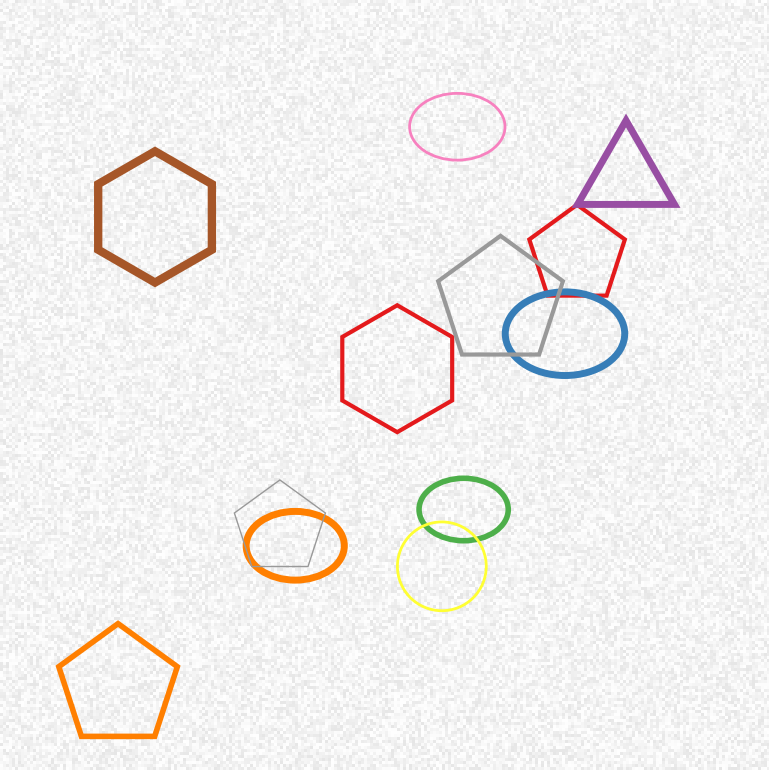[{"shape": "pentagon", "thickness": 1.5, "radius": 0.33, "center": [0.749, 0.669]}, {"shape": "hexagon", "thickness": 1.5, "radius": 0.41, "center": [0.516, 0.521]}, {"shape": "oval", "thickness": 2.5, "radius": 0.39, "center": [0.734, 0.567]}, {"shape": "oval", "thickness": 2, "radius": 0.29, "center": [0.602, 0.338]}, {"shape": "triangle", "thickness": 2.5, "radius": 0.36, "center": [0.813, 0.771]}, {"shape": "pentagon", "thickness": 2, "radius": 0.4, "center": [0.153, 0.109]}, {"shape": "oval", "thickness": 2.5, "radius": 0.32, "center": [0.383, 0.291]}, {"shape": "circle", "thickness": 1, "radius": 0.29, "center": [0.574, 0.265]}, {"shape": "hexagon", "thickness": 3, "radius": 0.43, "center": [0.201, 0.718]}, {"shape": "oval", "thickness": 1, "radius": 0.31, "center": [0.594, 0.835]}, {"shape": "pentagon", "thickness": 1.5, "radius": 0.43, "center": [0.65, 0.608]}, {"shape": "pentagon", "thickness": 0.5, "radius": 0.31, "center": [0.363, 0.315]}]